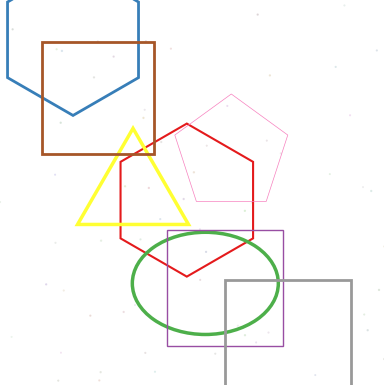[{"shape": "hexagon", "thickness": 1.5, "radius": 0.99, "center": [0.485, 0.48]}, {"shape": "hexagon", "thickness": 2, "radius": 0.98, "center": [0.19, 0.897]}, {"shape": "oval", "thickness": 2.5, "radius": 0.95, "center": [0.533, 0.264]}, {"shape": "square", "thickness": 1, "radius": 0.76, "center": [0.585, 0.252]}, {"shape": "triangle", "thickness": 2.5, "radius": 0.83, "center": [0.346, 0.5]}, {"shape": "square", "thickness": 2, "radius": 0.73, "center": [0.254, 0.746]}, {"shape": "pentagon", "thickness": 0.5, "radius": 0.77, "center": [0.601, 0.602]}, {"shape": "square", "thickness": 2, "radius": 0.82, "center": [0.748, 0.109]}]